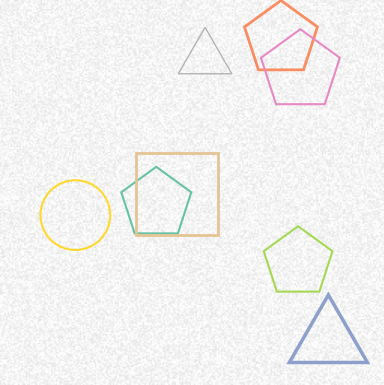[{"shape": "pentagon", "thickness": 1.5, "radius": 0.48, "center": [0.406, 0.471]}, {"shape": "pentagon", "thickness": 2, "radius": 0.5, "center": [0.73, 0.899]}, {"shape": "triangle", "thickness": 2.5, "radius": 0.58, "center": [0.853, 0.117]}, {"shape": "pentagon", "thickness": 1.5, "radius": 0.54, "center": [0.78, 0.816]}, {"shape": "pentagon", "thickness": 1.5, "radius": 0.47, "center": [0.774, 0.318]}, {"shape": "circle", "thickness": 1.5, "radius": 0.45, "center": [0.196, 0.441]}, {"shape": "square", "thickness": 2, "radius": 0.53, "center": [0.46, 0.497]}, {"shape": "triangle", "thickness": 1, "radius": 0.4, "center": [0.533, 0.849]}]